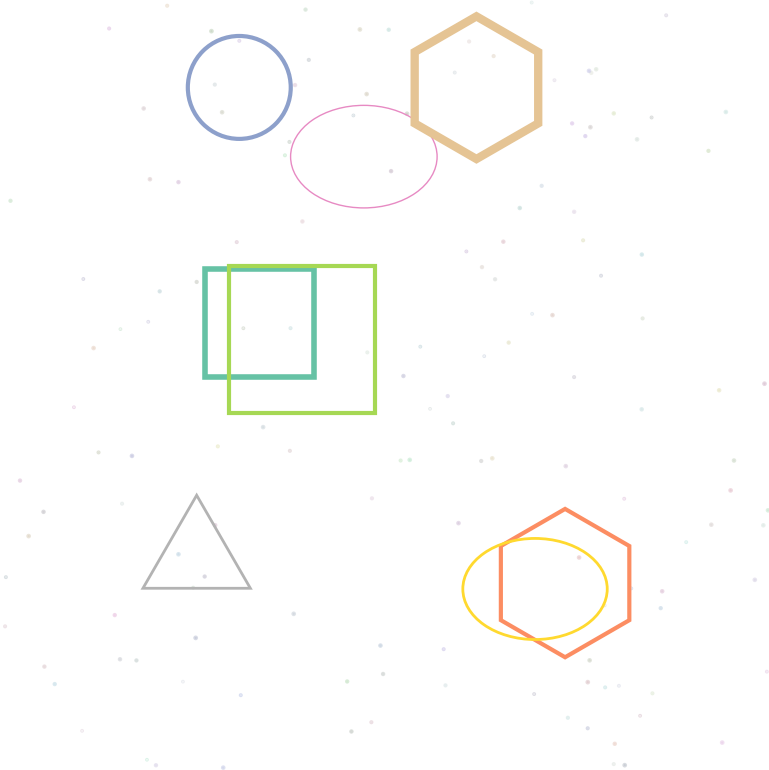[{"shape": "square", "thickness": 2, "radius": 0.35, "center": [0.337, 0.58]}, {"shape": "hexagon", "thickness": 1.5, "radius": 0.48, "center": [0.734, 0.243]}, {"shape": "circle", "thickness": 1.5, "radius": 0.33, "center": [0.311, 0.886]}, {"shape": "oval", "thickness": 0.5, "radius": 0.48, "center": [0.473, 0.797]}, {"shape": "square", "thickness": 1.5, "radius": 0.48, "center": [0.392, 0.559]}, {"shape": "oval", "thickness": 1, "radius": 0.47, "center": [0.695, 0.235]}, {"shape": "hexagon", "thickness": 3, "radius": 0.46, "center": [0.619, 0.886]}, {"shape": "triangle", "thickness": 1, "radius": 0.4, "center": [0.255, 0.276]}]